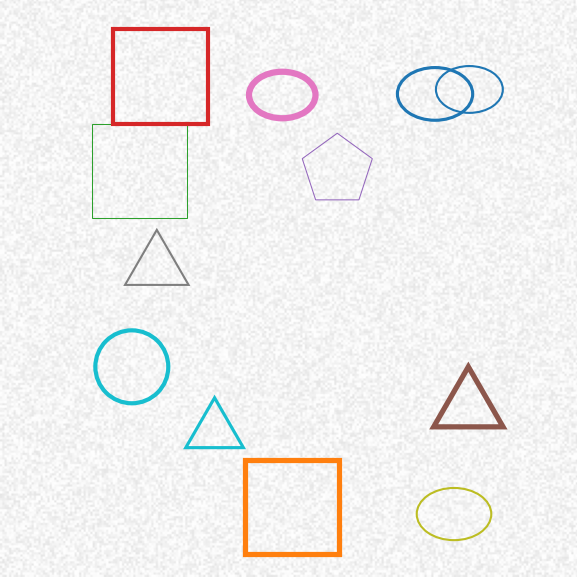[{"shape": "oval", "thickness": 1, "radius": 0.29, "center": [0.813, 0.844]}, {"shape": "oval", "thickness": 1.5, "radius": 0.33, "center": [0.753, 0.837]}, {"shape": "square", "thickness": 2.5, "radius": 0.41, "center": [0.506, 0.12]}, {"shape": "square", "thickness": 0.5, "radius": 0.41, "center": [0.242, 0.703]}, {"shape": "square", "thickness": 2, "radius": 0.41, "center": [0.278, 0.867]}, {"shape": "pentagon", "thickness": 0.5, "radius": 0.32, "center": [0.584, 0.705]}, {"shape": "triangle", "thickness": 2.5, "radius": 0.35, "center": [0.811, 0.295]}, {"shape": "oval", "thickness": 3, "radius": 0.29, "center": [0.489, 0.835]}, {"shape": "triangle", "thickness": 1, "radius": 0.32, "center": [0.272, 0.538]}, {"shape": "oval", "thickness": 1, "radius": 0.32, "center": [0.786, 0.109]}, {"shape": "triangle", "thickness": 1.5, "radius": 0.29, "center": [0.372, 0.253]}, {"shape": "circle", "thickness": 2, "radius": 0.32, "center": [0.228, 0.364]}]